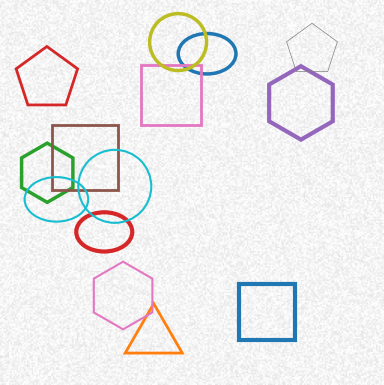[{"shape": "oval", "thickness": 2.5, "radius": 0.37, "center": [0.538, 0.86]}, {"shape": "square", "thickness": 3, "radius": 0.37, "center": [0.694, 0.189]}, {"shape": "triangle", "thickness": 2, "radius": 0.43, "center": [0.399, 0.126]}, {"shape": "hexagon", "thickness": 2.5, "radius": 0.38, "center": [0.123, 0.551]}, {"shape": "pentagon", "thickness": 2, "radius": 0.42, "center": [0.122, 0.795]}, {"shape": "oval", "thickness": 3, "radius": 0.36, "center": [0.271, 0.398]}, {"shape": "hexagon", "thickness": 3, "radius": 0.48, "center": [0.782, 0.733]}, {"shape": "square", "thickness": 2, "radius": 0.43, "center": [0.221, 0.591]}, {"shape": "hexagon", "thickness": 1.5, "radius": 0.44, "center": [0.32, 0.232]}, {"shape": "square", "thickness": 2, "radius": 0.39, "center": [0.443, 0.753]}, {"shape": "pentagon", "thickness": 0.5, "radius": 0.35, "center": [0.81, 0.87]}, {"shape": "circle", "thickness": 2.5, "radius": 0.37, "center": [0.463, 0.891]}, {"shape": "oval", "thickness": 1.5, "radius": 0.41, "center": [0.147, 0.482]}, {"shape": "circle", "thickness": 1.5, "radius": 0.47, "center": [0.298, 0.516]}]